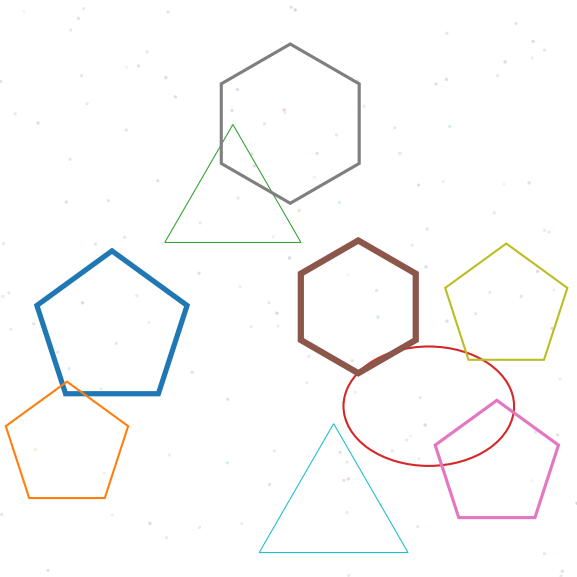[{"shape": "pentagon", "thickness": 2.5, "radius": 0.68, "center": [0.194, 0.428]}, {"shape": "pentagon", "thickness": 1, "radius": 0.56, "center": [0.116, 0.227]}, {"shape": "triangle", "thickness": 0.5, "radius": 0.68, "center": [0.403, 0.647]}, {"shape": "oval", "thickness": 1, "radius": 0.74, "center": [0.742, 0.296]}, {"shape": "hexagon", "thickness": 3, "radius": 0.57, "center": [0.62, 0.468]}, {"shape": "pentagon", "thickness": 1.5, "radius": 0.56, "center": [0.86, 0.194]}, {"shape": "hexagon", "thickness": 1.5, "radius": 0.69, "center": [0.503, 0.785]}, {"shape": "pentagon", "thickness": 1, "radius": 0.56, "center": [0.877, 0.466]}, {"shape": "triangle", "thickness": 0.5, "radius": 0.74, "center": [0.578, 0.117]}]